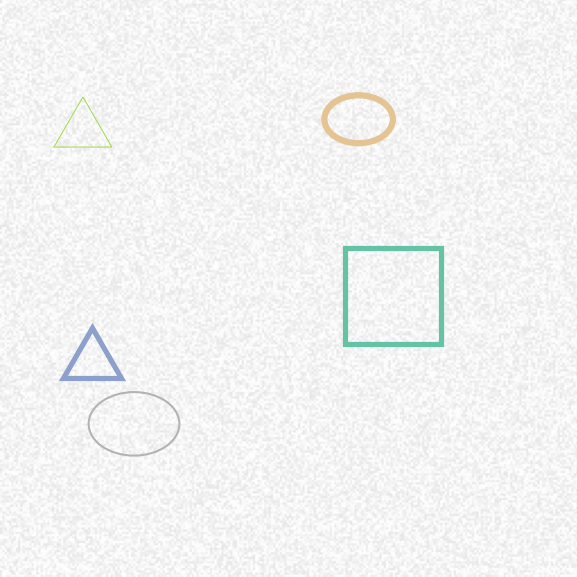[{"shape": "square", "thickness": 2.5, "radius": 0.41, "center": [0.681, 0.487]}, {"shape": "triangle", "thickness": 2.5, "radius": 0.29, "center": [0.16, 0.373]}, {"shape": "triangle", "thickness": 0.5, "radius": 0.29, "center": [0.144, 0.773]}, {"shape": "oval", "thickness": 3, "radius": 0.3, "center": [0.621, 0.793]}, {"shape": "oval", "thickness": 1, "radius": 0.39, "center": [0.232, 0.265]}]